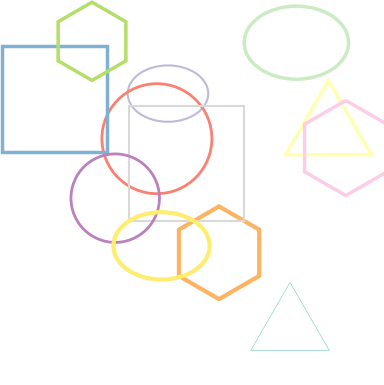[{"shape": "triangle", "thickness": 0.5, "radius": 0.59, "center": [0.753, 0.148]}, {"shape": "triangle", "thickness": 2.5, "radius": 0.64, "center": [0.853, 0.662]}, {"shape": "oval", "thickness": 1.5, "radius": 0.52, "center": [0.436, 0.757]}, {"shape": "circle", "thickness": 2, "radius": 0.71, "center": [0.407, 0.64]}, {"shape": "square", "thickness": 2.5, "radius": 0.69, "center": [0.141, 0.742]}, {"shape": "hexagon", "thickness": 3, "radius": 0.6, "center": [0.569, 0.343]}, {"shape": "hexagon", "thickness": 2.5, "radius": 0.51, "center": [0.239, 0.893]}, {"shape": "hexagon", "thickness": 2.5, "radius": 0.62, "center": [0.898, 0.616]}, {"shape": "square", "thickness": 1.5, "radius": 0.74, "center": [0.485, 0.575]}, {"shape": "circle", "thickness": 2, "radius": 0.57, "center": [0.299, 0.485]}, {"shape": "oval", "thickness": 2.5, "radius": 0.68, "center": [0.77, 0.889]}, {"shape": "oval", "thickness": 3, "radius": 0.63, "center": [0.42, 0.361]}]